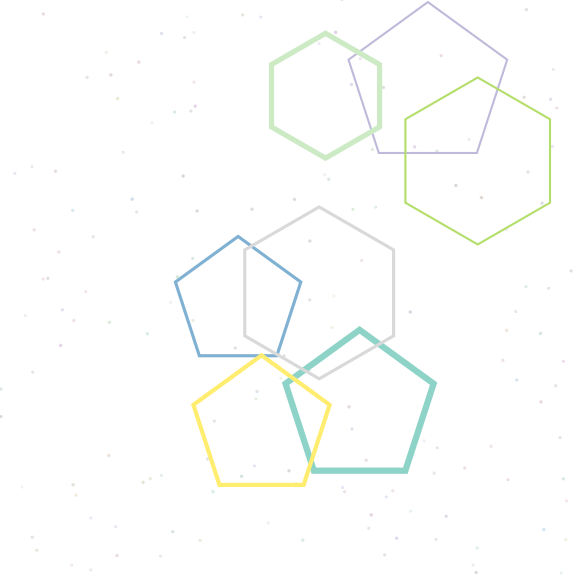[{"shape": "pentagon", "thickness": 3, "radius": 0.67, "center": [0.623, 0.293]}, {"shape": "pentagon", "thickness": 1, "radius": 0.72, "center": [0.741, 0.851]}, {"shape": "pentagon", "thickness": 1.5, "radius": 0.57, "center": [0.412, 0.476]}, {"shape": "hexagon", "thickness": 1, "radius": 0.72, "center": [0.827, 0.72]}, {"shape": "hexagon", "thickness": 1.5, "radius": 0.74, "center": [0.553, 0.492]}, {"shape": "hexagon", "thickness": 2.5, "radius": 0.54, "center": [0.564, 0.833]}, {"shape": "pentagon", "thickness": 2, "radius": 0.62, "center": [0.453, 0.26]}]